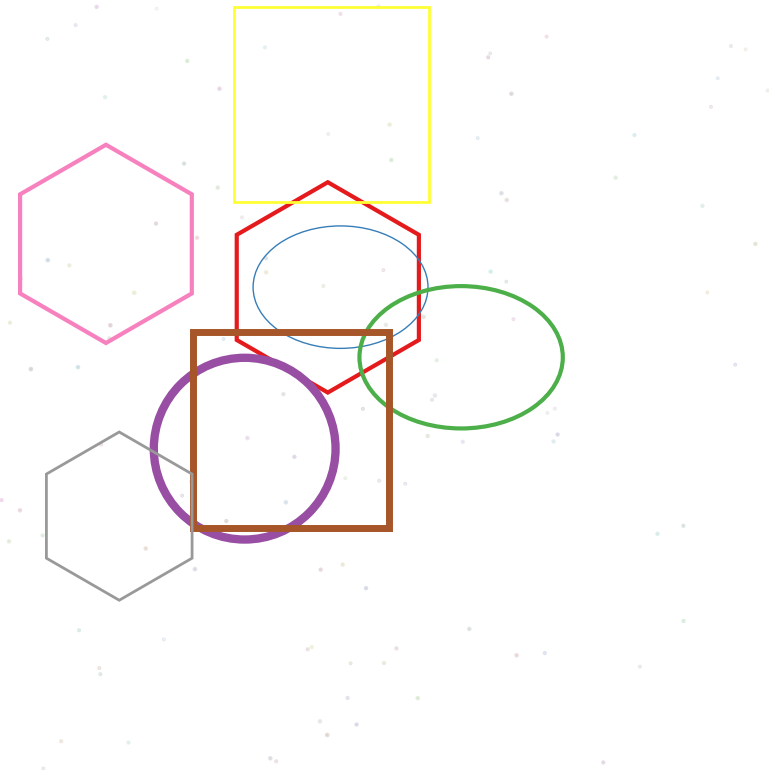[{"shape": "hexagon", "thickness": 1.5, "radius": 0.68, "center": [0.426, 0.627]}, {"shape": "oval", "thickness": 0.5, "radius": 0.57, "center": [0.442, 0.627]}, {"shape": "oval", "thickness": 1.5, "radius": 0.66, "center": [0.599, 0.536]}, {"shape": "circle", "thickness": 3, "radius": 0.59, "center": [0.318, 0.417]}, {"shape": "square", "thickness": 1, "radius": 0.63, "center": [0.431, 0.864]}, {"shape": "square", "thickness": 2.5, "radius": 0.64, "center": [0.378, 0.441]}, {"shape": "hexagon", "thickness": 1.5, "radius": 0.64, "center": [0.138, 0.683]}, {"shape": "hexagon", "thickness": 1, "radius": 0.55, "center": [0.155, 0.33]}]